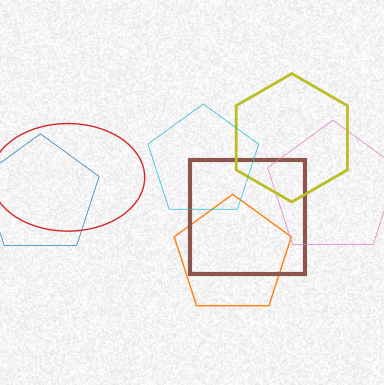[{"shape": "pentagon", "thickness": 0.5, "radius": 0.8, "center": [0.105, 0.492]}, {"shape": "pentagon", "thickness": 1, "radius": 0.8, "center": [0.605, 0.335]}, {"shape": "oval", "thickness": 1, "radius": 1.0, "center": [0.176, 0.539]}, {"shape": "square", "thickness": 3, "radius": 0.74, "center": [0.643, 0.437]}, {"shape": "pentagon", "thickness": 0.5, "radius": 0.89, "center": [0.865, 0.509]}, {"shape": "hexagon", "thickness": 2, "radius": 0.83, "center": [0.758, 0.642]}, {"shape": "pentagon", "thickness": 0.5, "radius": 0.76, "center": [0.528, 0.579]}]